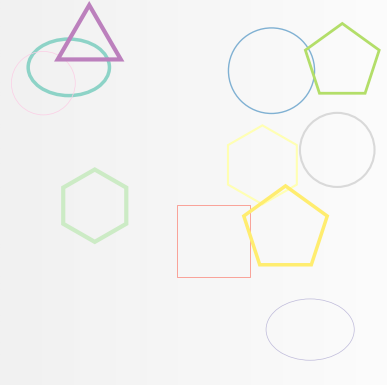[{"shape": "oval", "thickness": 2.5, "radius": 0.52, "center": [0.178, 0.825]}, {"shape": "hexagon", "thickness": 1.5, "radius": 0.51, "center": [0.677, 0.572]}, {"shape": "oval", "thickness": 0.5, "radius": 0.57, "center": [0.8, 0.144]}, {"shape": "square", "thickness": 0.5, "radius": 0.47, "center": [0.55, 0.375]}, {"shape": "circle", "thickness": 1, "radius": 0.56, "center": [0.701, 0.816]}, {"shape": "pentagon", "thickness": 2, "radius": 0.5, "center": [0.883, 0.839]}, {"shape": "circle", "thickness": 0.5, "radius": 0.41, "center": [0.112, 0.784]}, {"shape": "circle", "thickness": 1.5, "radius": 0.48, "center": [0.87, 0.611]}, {"shape": "triangle", "thickness": 3, "radius": 0.47, "center": [0.23, 0.893]}, {"shape": "hexagon", "thickness": 3, "radius": 0.47, "center": [0.245, 0.466]}, {"shape": "pentagon", "thickness": 2.5, "radius": 0.57, "center": [0.737, 0.404]}]